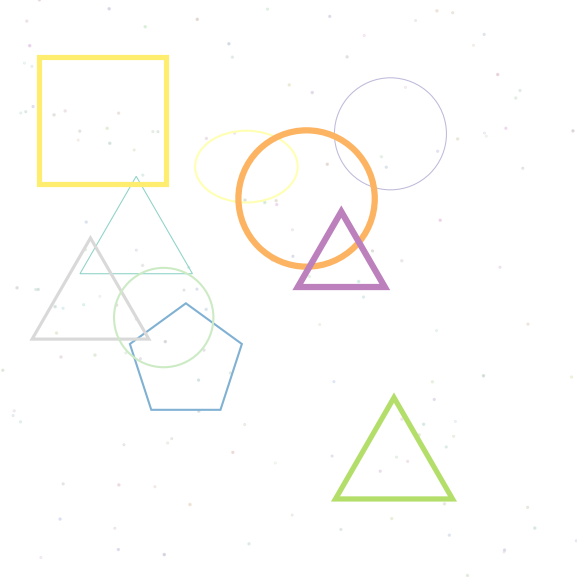[{"shape": "triangle", "thickness": 0.5, "radius": 0.56, "center": [0.236, 0.581]}, {"shape": "oval", "thickness": 1, "radius": 0.44, "center": [0.427, 0.711]}, {"shape": "circle", "thickness": 0.5, "radius": 0.49, "center": [0.676, 0.767]}, {"shape": "pentagon", "thickness": 1, "radius": 0.51, "center": [0.322, 0.372]}, {"shape": "circle", "thickness": 3, "radius": 0.59, "center": [0.531, 0.655]}, {"shape": "triangle", "thickness": 2.5, "radius": 0.58, "center": [0.682, 0.194]}, {"shape": "triangle", "thickness": 1.5, "radius": 0.58, "center": [0.157, 0.47]}, {"shape": "triangle", "thickness": 3, "radius": 0.43, "center": [0.591, 0.546]}, {"shape": "circle", "thickness": 1, "radius": 0.43, "center": [0.283, 0.449]}, {"shape": "square", "thickness": 2.5, "radius": 0.55, "center": [0.177, 0.791]}]